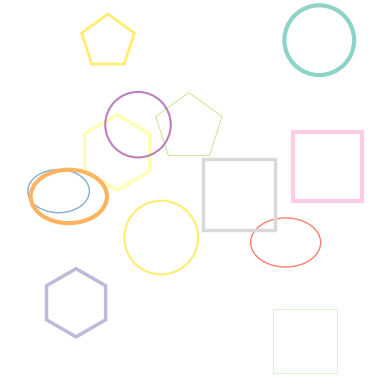[{"shape": "circle", "thickness": 3, "radius": 0.45, "center": [0.829, 0.896]}, {"shape": "hexagon", "thickness": 2.5, "radius": 0.49, "center": [0.304, 0.604]}, {"shape": "hexagon", "thickness": 2.5, "radius": 0.44, "center": [0.198, 0.214]}, {"shape": "oval", "thickness": 1, "radius": 0.46, "center": [0.742, 0.37]}, {"shape": "oval", "thickness": 1, "radius": 0.4, "center": [0.152, 0.504]}, {"shape": "oval", "thickness": 3, "radius": 0.5, "center": [0.179, 0.49]}, {"shape": "pentagon", "thickness": 0.5, "radius": 0.45, "center": [0.491, 0.669]}, {"shape": "square", "thickness": 3, "radius": 0.45, "center": [0.851, 0.568]}, {"shape": "square", "thickness": 2.5, "radius": 0.46, "center": [0.621, 0.495]}, {"shape": "circle", "thickness": 1.5, "radius": 0.43, "center": [0.358, 0.676]}, {"shape": "square", "thickness": 0.5, "radius": 0.42, "center": [0.792, 0.114]}, {"shape": "circle", "thickness": 1.5, "radius": 0.48, "center": [0.419, 0.383]}, {"shape": "pentagon", "thickness": 2, "radius": 0.36, "center": [0.28, 0.892]}]